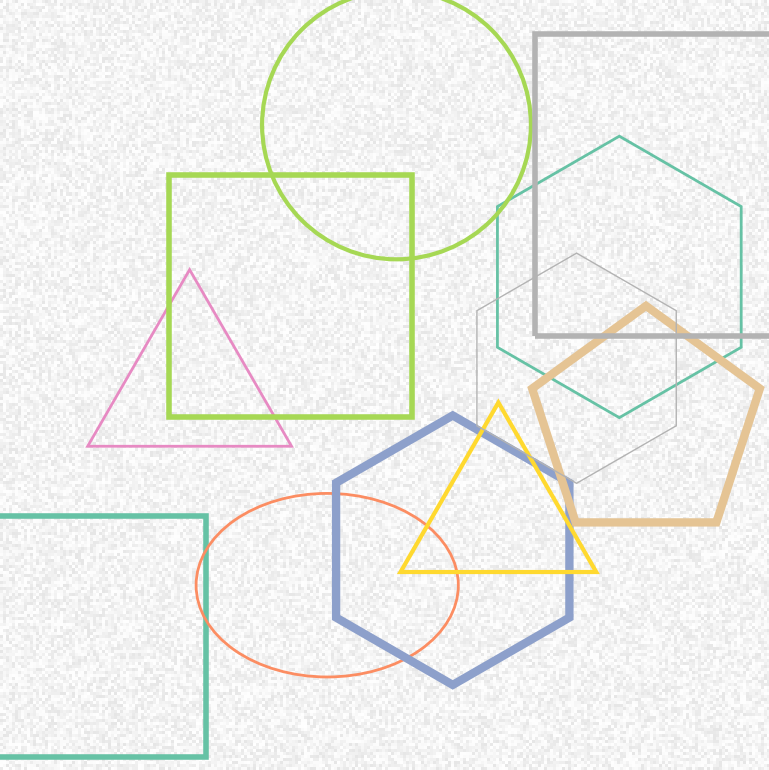[{"shape": "hexagon", "thickness": 1, "radius": 0.91, "center": [0.804, 0.64]}, {"shape": "square", "thickness": 2, "radius": 0.78, "center": [0.111, 0.173]}, {"shape": "oval", "thickness": 1, "radius": 0.85, "center": [0.425, 0.24]}, {"shape": "hexagon", "thickness": 3, "radius": 0.87, "center": [0.588, 0.285]}, {"shape": "triangle", "thickness": 1, "radius": 0.76, "center": [0.246, 0.497]}, {"shape": "circle", "thickness": 1.5, "radius": 0.87, "center": [0.515, 0.838]}, {"shape": "square", "thickness": 2, "radius": 0.79, "center": [0.377, 0.616]}, {"shape": "triangle", "thickness": 1.5, "radius": 0.73, "center": [0.647, 0.33]}, {"shape": "pentagon", "thickness": 3, "radius": 0.78, "center": [0.839, 0.447]}, {"shape": "square", "thickness": 2, "radius": 0.98, "center": [0.891, 0.76]}, {"shape": "hexagon", "thickness": 0.5, "radius": 0.75, "center": [0.749, 0.522]}]